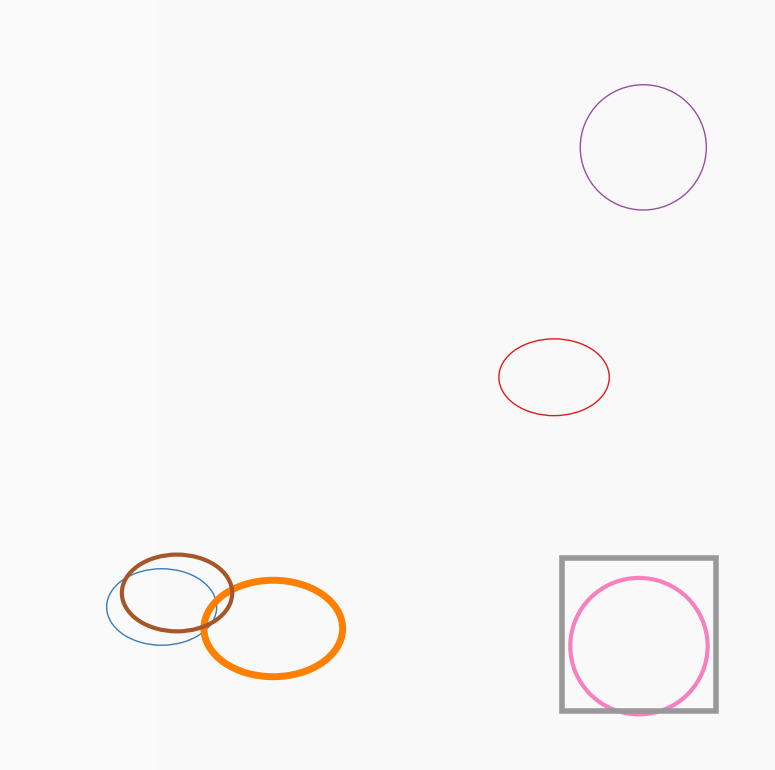[{"shape": "oval", "thickness": 0.5, "radius": 0.36, "center": [0.715, 0.51]}, {"shape": "oval", "thickness": 0.5, "radius": 0.35, "center": [0.209, 0.212]}, {"shape": "circle", "thickness": 0.5, "radius": 0.41, "center": [0.83, 0.809]}, {"shape": "oval", "thickness": 2.5, "radius": 0.45, "center": [0.353, 0.184]}, {"shape": "oval", "thickness": 1.5, "radius": 0.36, "center": [0.228, 0.23]}, {"shape": "circle", "thickness": 1.5, "radius": 0.44, "center": [0.824, 0.161]}, {"shape": "square", "thickness": 2, "radius": 0.5, "center": [0.825, 0.176]}]